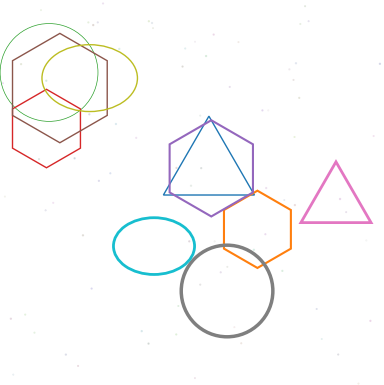[{"shape": "triangle", "thickness": 1, "radius": 0.68, "center": [0.543, 0.562]}, {"shape": "hexagon", "thickness": 1.5, "radius": 0.5, "center": [0.669, 0.404]}, {"shape": "circle", "thickness": 0.5, "radius": 0.64, "center": [0.127, 0.812]}, {"shape": "hexagon", "thickness": 1, "radius": 0.51, "center": [0.121, 0.666]}, {"shape": "hexagon", "thickness": 1.5, "radius": 0.62, "center": [0.549, 0.563]}, {"shape": "hexagon", "thickness": 1, "radius": 0.71, "center": [0.156, 0.771]}, {"shape": "triangle", "thickness": 2, "radius": 0.53, "center": [0.873, 0.474]}, {"shape": "circle", "thickness": 2.5, "radius": 0.59, "center": [0.59, 0.244]}, {"shape": "oval", "thickness": 1, "radius": 0.62, "center": [0.233, 0.797]}, {"shape": "oval", "thickness": 2, "radius": 0.53, "center": [0.4, 0.361]}]